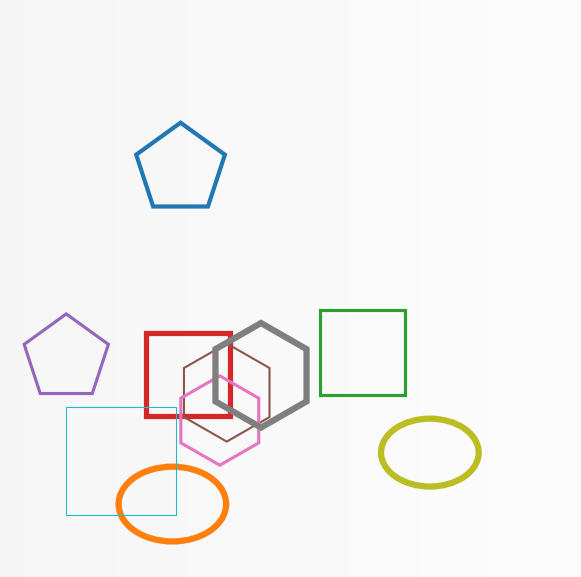[{"shape": "pentagon", "thickness": 2, "radius": 0.4, "center": [0.311, 0.706]}, {"shape": "oval", "thickness": 3, "radius": 0.46, "center": [0.297, 0.126]}, {"shape": "square", "thickness": 1.5, "radius": 0.37, "center": [0.624, 0.388]}, {"shape": "square", "thickness": 2.5, "radius": 0.36, "center": [0.323, 0.351]}, {"shape": "pentagon", "thickness": 1.5, "radius": 0.38, "center": [0.114, 0.379]}, {"shape": "hexagon", "thickness": 1, "radius": 0.42, "center": [0.39, 0.319]}, {"shape": "hexagon", "thickness": 1.5, "radius": 0.39, "center": [0.378, 0.271]}, {"shape": "hexagon", "thickness": 3, "radius": 0.45, "center": [0.449, 0.349]}, {"shape": "oval", "thickness": 3, "radius": 0.42, "center": [0.74, 0.215]}, {"shape": "square", "thickness": 0.5, "radius": 0.47, "center": [0.208, 0.201]}]